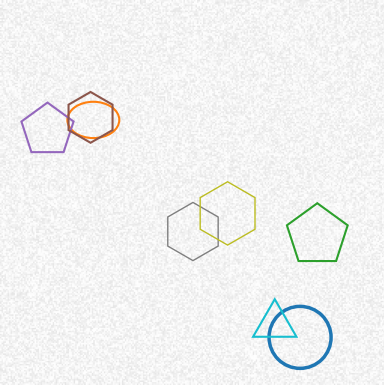[{"shape": "circle", "thickness": 2.5, "radius": 0.4, "center": [0.779, 0.124]}, {"shape": "oval", "thickness": 1.5, "radius": 0.34, "center": [0.242, 0.688]}, {"shape": "pentagon", "thickness": 1.5, "radius": 0.42, "center": [0.824, 0.389]}, {"shape": "pentagon", "thickness": 1.5, "radius": 0.36, "center": [0.123, 0.662]}, {"shape": "hexagon", "thickness": 1.5, "radius": 0.33, "center": [0.235, 0.695]}, {"shape": "hexagon", "thickness": 1, "radius": 0.38, "center": [0.501, 0.399]}, {"shape": "hexagon", "thickness": 1, "radius": 0.41, "center": [0.591, 0.446]}, {"shape": "triangle", "thickness": 1.5, "radius": 0.33, "center": [0.714, 0.158]}]